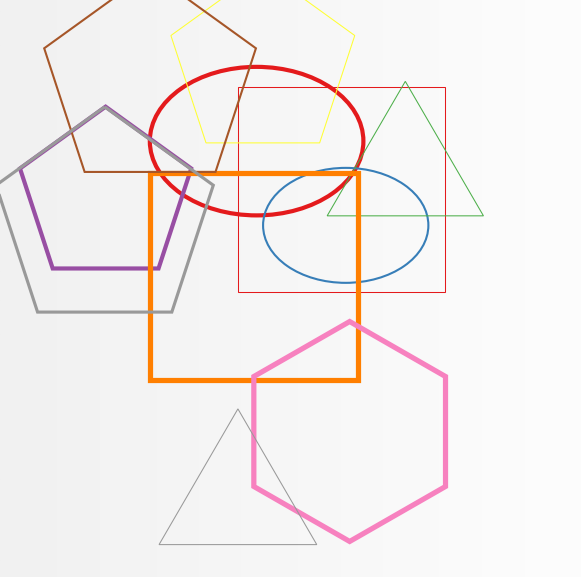[{"shape": "oval", "thickness": 2, "radius": 0.92, "center": [0.441, 0.755]}, {"shape": "square", "thickness": 0.5, "radius": 0.89, "center": [0.588, 0.671]}, {"shape": "oval", "thickness": 1, "radius": 0.71, "center": [0.595, 0.609]}, {"shape": "triangle", "thickness": 0.5, "radius": 0.78, "center": [0.697, 0.703]}, {"shape": "pentagon", "thickness": 2, "radius": 0.77, "center": [0.182, 0.66]}, {"shape": "square", "thickness": 2.5, "radius": 0.9, "center": [0.438, 0.52]}, {"shape": "pentagon", "thickness": 0.5, "radius": 0.83, "center": [0.452, 0.886]}, {"shape": "pentagon", "thickness": 1, "radius": 0.96, "center": [0.258, 0.856]}, {"shape": "hexagon", "thickness": 2.5, "radius": 0.95, "center": [0.602, 0.252]}, {"shape": "pentagon", "thickness": 1.5, "radius": 0.98, "center": [0.18, 0.618]}, {"shape": "triangle", "thickness": 0.5, "radius": 0.78, "center": [0.409, 0.134]}]